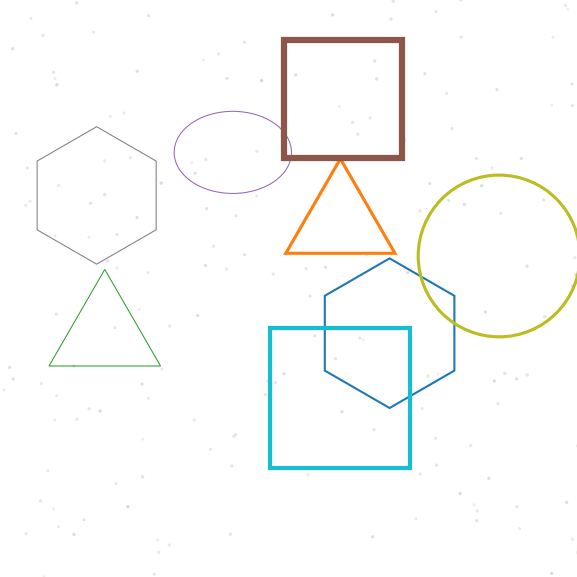[{"shape": "hexagon", "thickness": 1, "radius": 0.65, "center": [0.675, 0.422]}, {"shape": "triangle", "thickness": 1.5, "radius": 0.55, "center": [0.589, 0.615]}, {"shape": "triangle", "thickness": 0.5, "radius": 0.56, "center": [0.181, 0.421]}, {"shape": "oval", "thickness": 0.5, "radius": 0.51, "center": [0.403, 0.735]}, {"shape": "square", "thickness": 3, "radius": 0.51, "center": [0.594, 0.827]}, {"shape": "hexagon", "thickness": 0.5, "radius": 0.6, "center": [0.167, 0.661]}, {"shape": "circle", "thickness": 1.5, "radius": 0.7, "center": [0.864, 0.556]}, {"shape": "square", "thickness": 2, "radius": 0.61, "center": [0.588, 0.31]}]